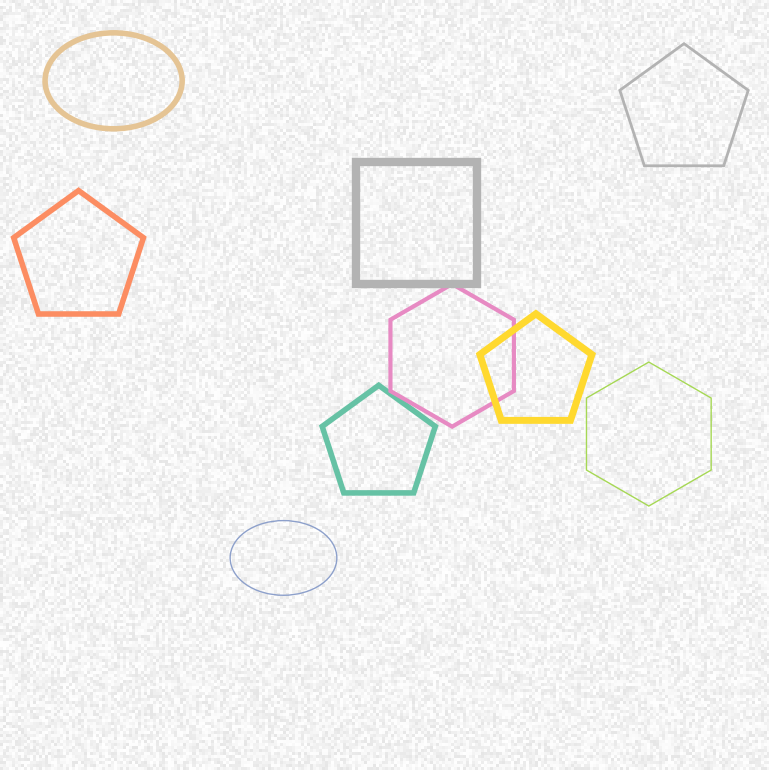[{"shape": "pentagon", "thickness": 2, "radius": 0.39, "center": [0.492, 0.422]}, {"shape": "pentagon", "thickness": 2, "radius": 0.44, "center": [0.102, 0.664]}, {"shape": "oval", "thickness": 0.5, "radius": 0.35, "center": [0.368, 0.275]}, {"shape": "hexagon", "thickness": 1.5, "radius": 0.46, "center": [0.587, 0.538]}, {"shape": "hexagon", "thickness": 0.5, "radius": 0.47, "center": [0.843, 0.436]}, {"shape": "pentagon", "thickness": 2.5, "radius": 0.38, "center": [0.696, 0.516]}, {"shape": "oval", "thickness": 2, "radius": 0.45, "center": [0.148, 0.895]}, {"shape": "pentagon", "thickness": 1, "radius": 0.44, "center": [0.888, 0.856]}, {"shape": "square", "thickness": 3, "radius": 0.39, "center": [0.541, 0.71]}]